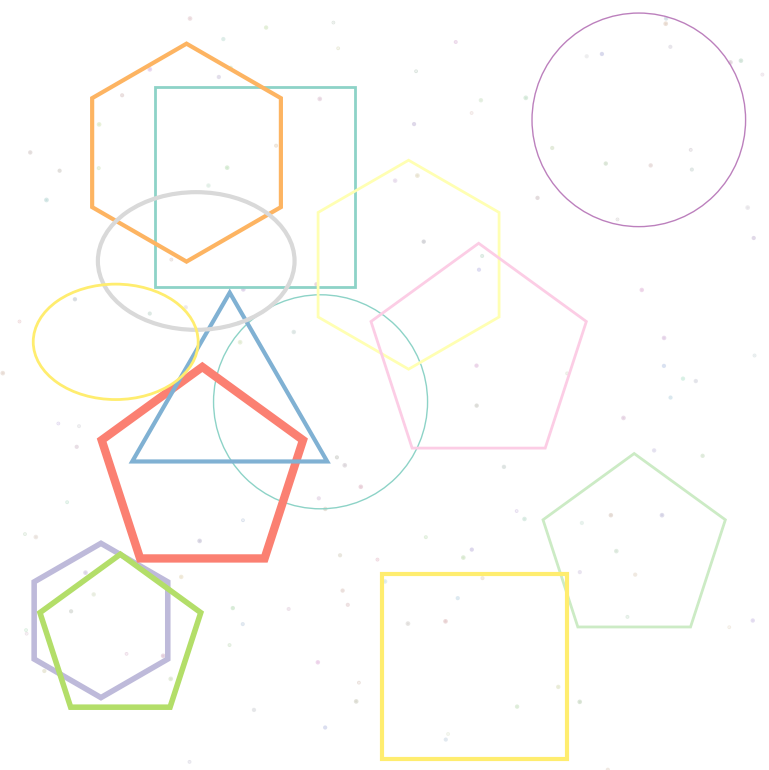[{"shape": "square", "thickness": 1, "radius": 0.65, "center": [0.331, 0.757]}, {"shape": "circle", "thickness": 0.5, "radius": 0.69, "center": [0.416, 0.478]}, {"shape": "hexagon", "thickness": 1, "radius": 0.68, "center": [0.531, 0.656]}, {"shape": "hexagon", "thickness": 2, "radius": 0.5, "center": [0.131, 0.194]}, {"shape": "pentagon", "thickness": 3, "radius": 0.69, "center": [0.263, 0.386]}, {"shape": "triangle", "thickness": 1.5, "radius": 0.73, "center": [0.298, 0.474]}, {"shape": "hexagon", "thickness": 1.5, "radius": 0.71, "center": [0.242, 0.802]}, {"shape": "pentagon", "thickness": 2, "radius": 0.55, "center": [0.156, 0.17]}, {"shape": "pentagon", "thickness": 1, "radius": 0.74, "center": [0.622, 0.537]}, {"shape": "oval", "thickness": 1.5, "radius": 0.64, "center": [0.255, 0.661]}, {"shape": "circle", "thickness": 0.5, "radius": 0.69, "center": [0.83, 0.844]}, {"shape": "pentagon", "thickness": 1, "radius": 0.62, "center": [0.824, 0.286]}, {"shape": "oval", "thickness": 1, "radius": 0.54, "center": [0.15, 0.556]}, {"shape": "square", "thickness": 1.5, "radius": 0.6, "center": [0.616, 0.134]}]